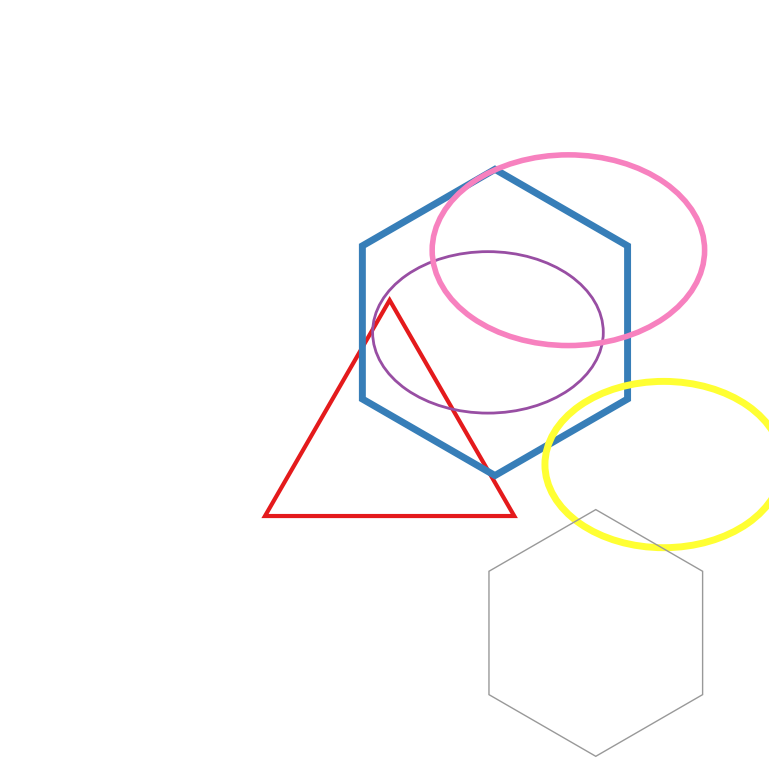[{"shape": "triangle", "thickness": 1.5, "radius": 0.93, "center": [0.506, 0.423]}, {"shape": "hexagon", "thickness": 2.5, "radius": 0.99, "center": [0.643, 0.581]}, {"shape": "oval", "thickness": 1, "radius": 0.75, "center": [0.634, 0.568]}, {"shape": "oval", "thickness": 2.5, "radius": 0.77, "center": [0.862, 0.397]}, {"shape": "oval", "thickness": 2, "radius": 0.88, "center": [0.738, 0.675]}, {"shape": "hexagon", "thickness": 0.5, "radius": 0.8, "center": [0.774, 0.178]}]